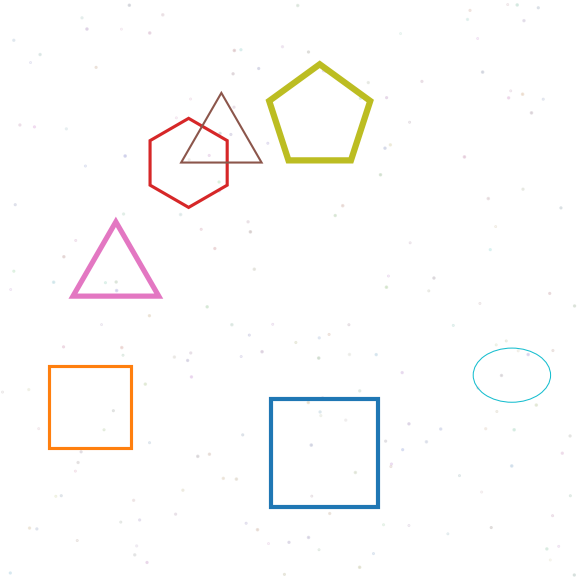[{"shape": "square", "thickness": 2, "radius": 0.46, "center": [0.563, 0.215]}, {"shape": "square", "thickness": 1.5, "radius": 0.36, "center": [0.156, 0.295]}, {"shape": "hexagon", "thickness": 1.5, "radius": 0.39, "center": [0.327, 0.717]}, {"shape": "triangle", "thickness": 1, "radius": 0.4, "center": [0.383, 0.758]}, {"shape": "triangle", "thickness": 2.5, "radius": 0.43, "center": [0.201, 0.529]}, {"shape": "pentagon", "thickness": 3, "radius": 0.46, "center": [0.554, 0.796]}, {"shape": "oval", "thickness": 0.5, "radius": 0.33, "center": [0.886, 0.349]}]